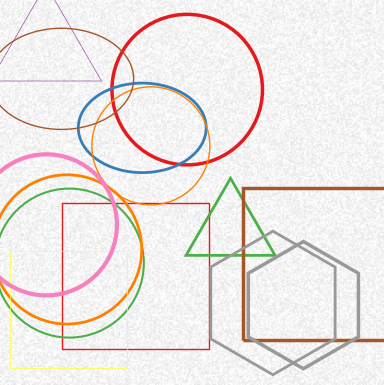[{"shape": "circle", "thickness": 2.5, "radius": 0.98, "center": [0.486, 0.767]}, {"shape": "square", "thickness": 1, "radius": 0.95, "center": [0.352, 0.283]}, {"shape": "oval", "thickness": 2, "radius": 0.83, "center": [0.369, 0.668]}, {"shape": "circle", "thickness": 1.5, "radius": 0.97, "center": [0.18, 0.317]}, {"shape": "triangle", "thickness": 2, "radius": 0.67, "center": [0.599, 0.403]}, {"shape": "triangle", "thickness": 0.5, "radius": 0.83, "center": [0.119, 0.873]}, {"shape": "circle", "thickness": 1, "radius": 0.77, "center": [0.392, 0.621]}, {"shape": "circle", "thickness": 2, "radius": 0.97, "center": [0.174, 0.352]}, {"shape": "square", "thickness": 0.5, "radius": 0.76, "center": [0.178, 0.195]}, {"shape": "oval", "thickness": 1, "radius": 0.94, "center": [0.159, 0.795]}, {"shape": "square", "thickness": 2.5, "radius": 0.98, "center": [0.827, 0.314]}, {"shape": "circle", "thickness": 3, "radius": 0.92, "center": [0.12, 0.416]}, {"shape": "hexagon", "thickness": 2.5, "radius": 0.83, "center": [0.788, 0.207]}, {"shape": "hexagon", "thickness": 2, "radius": 0.93, "center": [0.709, 0.213]}]